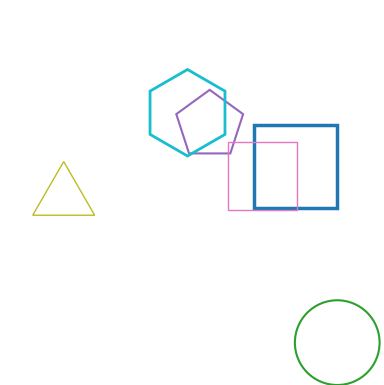[{"shape": "square", "thickness": 2.5, "radius": 0.54, "center": [0.767, 0.567]}, {"shape": "circle", "thickness": 1.5, "radius": 0.55, "center": [0.876, 0.11]}, {"shape": "pentagon", "thickness": 1.5, "radius": 0.46, "center": [0.545, 0.675]}, {"shape": "square", "thickness": 1, "radius": 0.44, "center": [0.682, 0.543]}, {"shape": "triangle", "thickness": 1, "radius": 0.46, "center": [0.165, 0.487]}, {"shape": "hexagon", "thickness": 2, "radius": 0.56, "center": [0.487, 0.707]}]